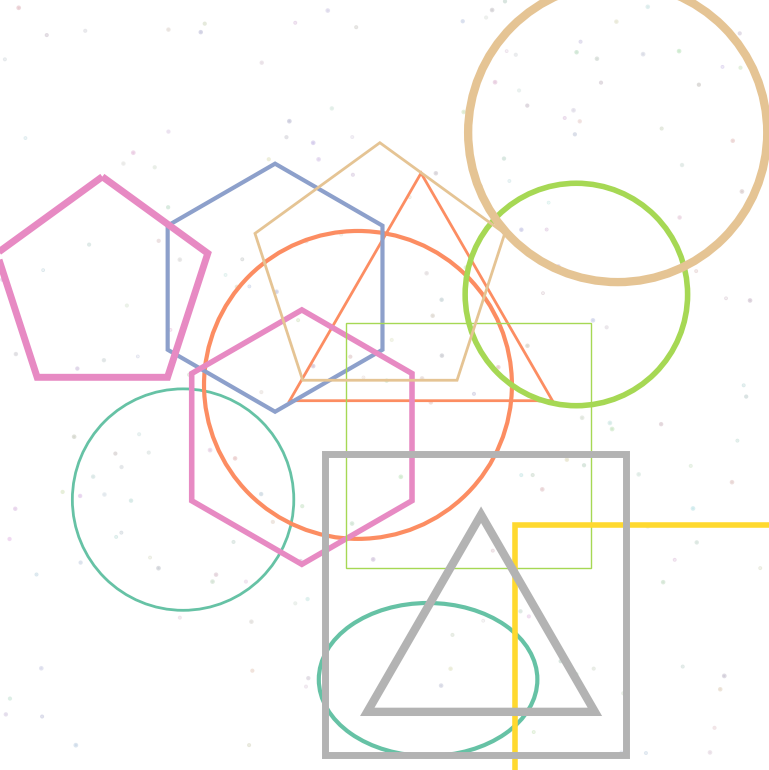[{"shape": "circle", "thickness": 1, "radius": 0.72, "center": [0.238, 0.351]}, {"shape": "oval", "thickness": 1.5, "radius": 0.71, "center": [0.556, 0.118]}, {"shape": "circle", "thickness": 1.5, "radius": 1.0, "center": [0.465, 0.5]}, {"shape": "triangle", "thickness": 1, "radius": 0.99, "center": [0.547, 0.578]}, {"shape": "hexagon", "thickness": 1.5, "radius": 0.81, "center": [0.357, 0.626]}, {"shape": "hexagon", "thickness": 2, "radius": 0.83, "center": [0.392, 0.432]}, {"shape": "pentagon", "thickness": 2.5, "radius": 0.72, "center": [0.133, 0.627]}, {"shape": "circle", "thickness": 2, "radius": 0.72, "center": [0.749, 0.618]}, {"shape": "square", "thickness": 0.5, "radius": 0.79, "center": [0.609, 0.422]}, {"shape": "square", "thickness": 2, "radius": 0.97, "center": [0.861, 0.125]}, {"shape": "circle", "thickness": 3, "radius": 0.97, "center": [0.802, 0.828]}, {"shape": "pentagon", "thickness": 1, "radius": 0.85, "center": [0.493, 0.644]}, {"shape": "square", "thickness": 2.5, "radius": 0.98, "center": [0.618, 0.215]}, {"shape": "triangle", "thickness": 3, "radius": 0.85, "center": [0.625, 0.161]}]